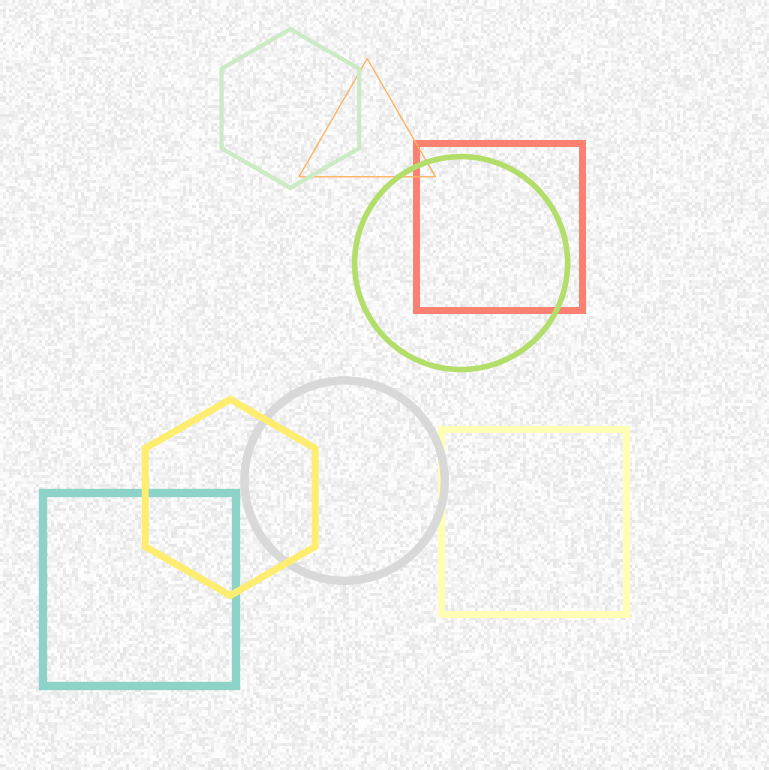[{"shape": "square", "thickness": 3, "radius": 0.63, "center": [0.181, 0.234]}, {"shape": "square", "thickness": 2.5, "radius": 0.6, "center": [0.693, 0.323]}, {"shape": "square", "thickness": 2.5, "radius": 0.54, "center": [0.648, 0.706]}, {"shape": "triangle", "thickness": 0.5, "radius": 0.51, "center": [0.477, 0.822]}, {"shape": "circle", "thickness": 2, "radius": 0.69, "center": [0.599, 0.658]}, {"shape": "circle", "thickness": 3, "radius": 0.65, "center": [0.447, 0.376]}, {"shape": "hexagon", "thickness": 1.5, "radius": 0.52, "center": [0.377, 0.859]}, {"shape": "hexagon", "thickness": 2.5, "radius": 0.64, "center": [0.299, 0.354]}]